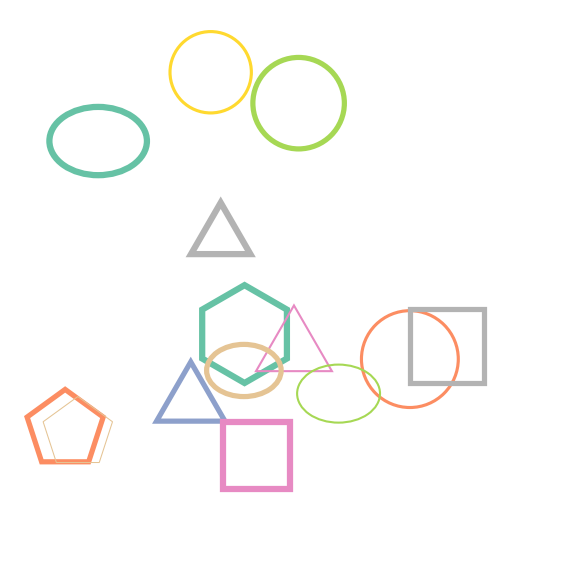[{"shape": "hexagon", "thickness": 3, "radius": 0.42, "center": [0.423, 0.421]}, {"shape": "oval", "thickness": 3, "radius": 0.42, "center": [0.17, 0.755]}, {"shape": "pentagon", "thickness": 2.5, "radius": 0.35, "center": [0.113, 0.256]}, {"shape": "circle", "thickness": 1.5, "radius": 0.42, "center": [0.71, 0.377]}, {"shape": "triangle", "thickness": 2.5, "radius": 0.34, "center": [0.33, 0.304]}, {"shape": "square", "thickness": 3, "radius": 0.29, "center": [0.444, 0.21]}, {"shape": "triangle", "thickness": 1, "radius": 0.38, "center": [0.509, 0.394]}, {"shape": "circle", "thickness": 2.5, "radius": 0.4, "center": [0.517, 0.82]}, {"shape": "oval", "thickness": 1, "radius": 0.36, "center": [0.586, 0.318]}, {"shape": "circle", "thickness": 1.5, "radius": 0.35, "center": [0.365, 0.874]}, {"shape": "pentagon", "thickness": 0.5, "radius": 0.32, "center": [0.135, 0.249]}, {"shape": "oval", "thickness": 2.5, "radius": 0.32, "center": [0.422, 0.358]}, {"shape": "square", "thickness": 2.5, "radius": 0.32, "center": [0.773, 0.4]}, {"shape": "triangle", "thickness": 3, "radius": 0.3, "center": [0.382, 0.589]}]